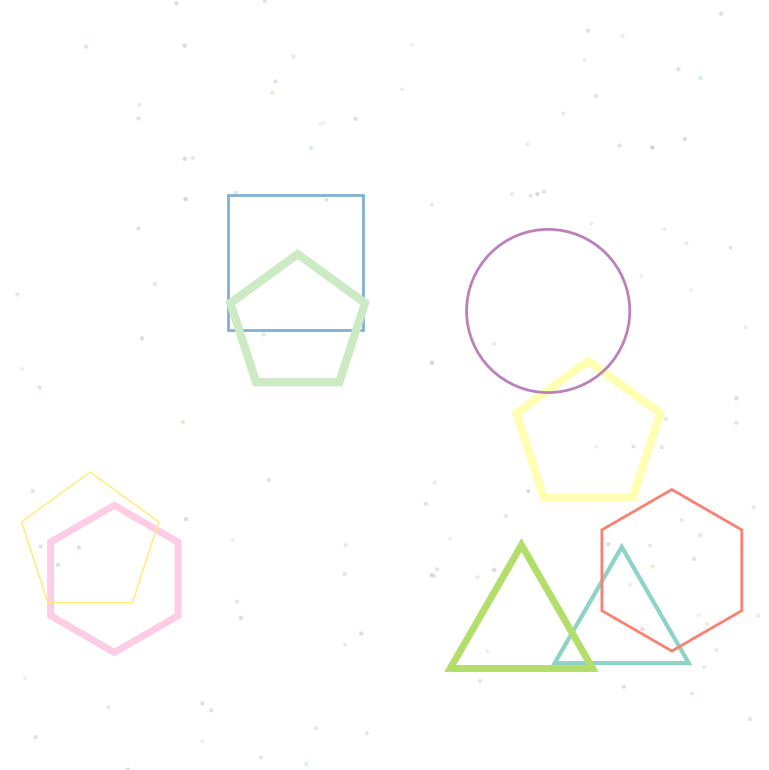[{"shape": "triangle", "thickness": 1.5, "radius": 0.5, "center": [0.807, 0.189]}, {"shape": "pentagon", "thickness": 3, "radius": 0.49, "center": [0.764, 0.433]}, {"shape": "hexagon", "thickness": 1, "radius": 0.52, "center": [0.873, 0.259]}, {"shape": "square", "thickness": 1, "radius": 0.44, "center": [0.383, 0.659]}, {"shape": "triangle", "thickness": 2.5, "radius": 0.53, "center": [0.677, 0.185]}, {"shape": "hexagon", "thickness": 2.5, "radius": 0.48, "center": [0.148, 0.248]}, {"shape": "circle", "thickness": 1, "radius": 0.53, "center": [0.712, 0.596]}, {"shape": "pentagon", "thickness": 3, "radius": 0.46, "center": [0.387, 0.578]}, {"shape": "pentagon", "thickness": 0.5, "radius": 0.47, "center": [0.117, 0.293]}]